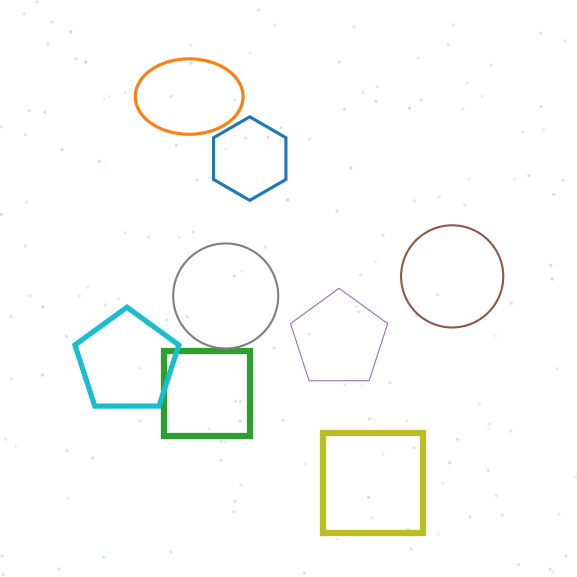[{"shape": "hexagon", "thickness": 1.5, "radius": 0.36, "center": [0.432, 0.725]}, {"shape": "oval", "thickness": 1.5, "radius": 0.47, "center": [0.328, 0.832]}, {"shape": "square", "thickness": 3, "radius": 0.37, "center": [0.359, 0.318]}, {"shape": "pentagon", "thickness": 0.5, "radius": 0.44, "center": [0.587, 0.411]}, {"shape": "circle", "thickness": 1, "radius": 0.44, "center": [0.783, 0.521]}, {"shape": "circle", "thickness": 1, "radius": 0.45, "center": [0.391, 0.487]}, {"shape": "square", "thickness": 3, "radius": 0.43, "center": [0.646, 0.163]}, {"shape": "pentagon", "thickness": 2.5, "radius": 0.47, "center": [0.22, 0.373]}]